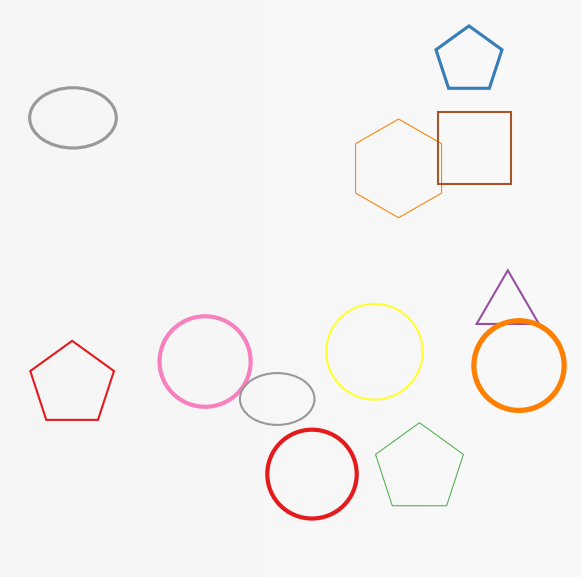[{"shape": "circle", "thickness": 2, "radius": 0.38, "center": [0.537, 0.178]}, {"shape": "pentagon", "thickness": 1, "radius": 0.38, "center": [0.124, 0.333]}, {"shape": "pentagon", "thickness": 1.5, "radius": 0.3, "center": [0.807, 0.895]}, {"shape": "pentagon", "thickness": 0.5, "radius": 0.4, "center": [0.722, 0.188]}, {"shape": "triangle", "thickness": 1, "radius": 0.31, "center": [0.874, 0.469]}, {"shape": "circle", "thickness": 2.5, "radius": 0.39, "center": [0.893, 0.366]}, {"shape": "hexagon", "thickness": 0.5, "radius": 0.43, "center": [0.686, 0.708]}, {"shape": "circle", "thickness": 1, "radius": 0.41, "center": [0.644, 0.39]}, {"shape": "square", "thickness": 1, "radius": 0.31, "center": [0.816, 0.743]}, {"shape": "circle", "thickness": 2, "radius": 0.39, "center": [0.353, 0.373]}, {"shape": "oval", "thickness": 1, "radius": 0.32, "center": [0.477, 0.308]}, {"shape": "oval", "thickness": 1.5, "radius": 0.37, "center": [0.126, 0.795]}]